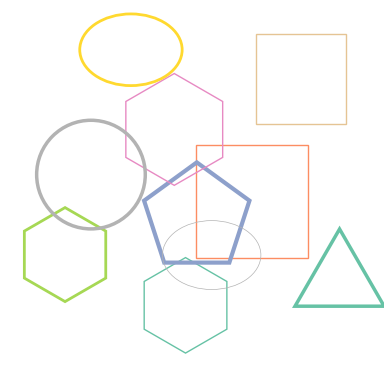[{"shape": "hexagon", "thickness": 1, "radius": 0.62, "center": [0.482, 0.207]}, {"shape": "triangle", "thickness": 2.5, "radius": 0.67, "center": [0.882, 0.271]}, {"shape": "square", "thickness": 1, "radius": 0.73, "center": [0.654, 0.476]}, {"shape": "pentagon", "thickness": 3, "radius": 0.72, "center": [0.511, 0.434]}, {"shape": "hexagon", "thickness": 1, "radius": 0.73, "center": [0.453, 0.664]}, {"shape": "hexagon", "thickness": 2, "radius": 0.61, "center": [0.169, 0.339]}, {"shape": "oval", "thickness": 2, "radius": 0.66, "center": [0.34, 0.871]}, {"shape": "square", "thickness": 1, "radius": 0.58, "center": [0.781, 0.795]}, {"shape": "oval", "thickness": 0.5, "radius": 0.64, "center": [0.55, 0.337]}, {"shape": "circle", "thickness": 2.5, "radius": 0.71, "center": [0.236, 0.547]}]